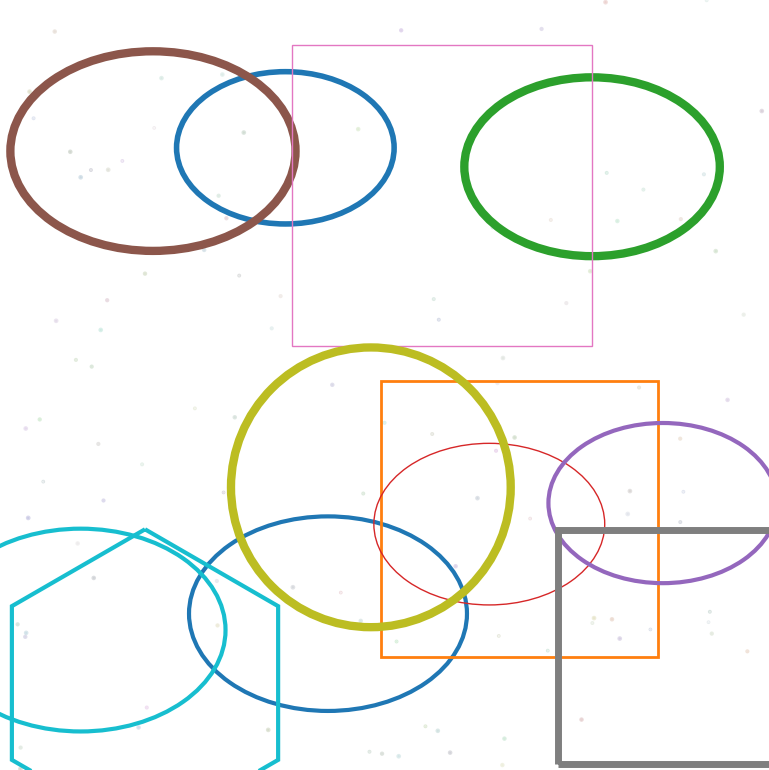[{"shape": "oval", "thickness": 1.5, "radius": 0.9, "center": [0.426, 0.203]}, {"shape": "oval", "thickness": 2, "radius": 0.71, "center": [0.371, 0.808]}, {"shape": "square", "thickness": 1, "radius": 0.9, "center": [0.675, 0.326]}, {"shape": "oval", "thickness": 3, "radius": 0.83, "center": [0.769, 0.783]}, {"shape": "oval", "thickness": 0.5, "radius": 0.75, "center": [0.635, 0.319]}, {"shape": "oval", "thickness": 1.5, "radius": 0.74, "center": [0.861, 0.347]}, {"shape": "oval", "thickness": 3, "radius": 0.93, "center": [0.199, 0.804]}, {"shape": "square", "thickness": 0.5, "radius": 0.98, "center": [0.574, 0.746]}, {"shape": "square", "thickness": 2.5, "radius": 0.76, "center": [0.877, 0.16]}, {"shape": "circle", "thickness": 3, "radius": 0.91, "center": [0.482, 0.367]}, {"shape": "oval", "thickness": 1.5, "radius": 0.94, "center": [0.105, 0.182]}, {"shape": "hexagon", "thickness": 1.5, "radius": 1.0, "center": [0.188, 0.113]}]